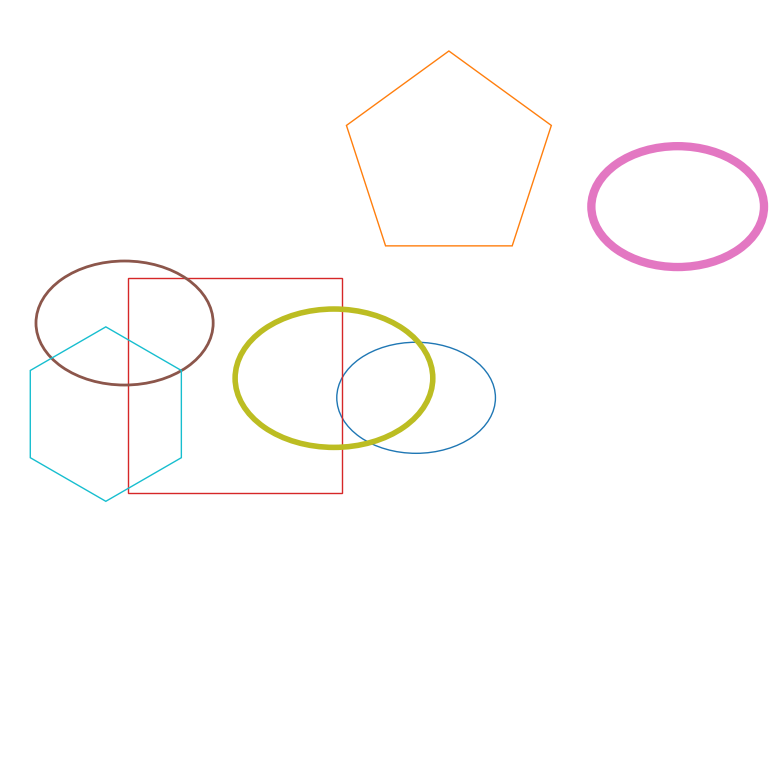[{"shape": "oval", "thickness": 0.5, "radius": 0.52, "center": [0.54, 0.483]}, {"shape": "pentagon", "thickness": 0.5, "radius": 0.7, "center": [0.583, 0.794]}, {"shape": "square", "thickness": 0.5, "radius": 0.7, "center": [0.306, 0.499]}, {"shape": "oval", "thickness": 1, "radius": 0.58, "center": [0.162, 0.58]}, {"shape": "oval", "thickness": 3, "radius": 0.56, "center": [0.88, 0.732]}, {"shape": "oval", "thickness": 2, "radius": 0.64, "center": [0.434, 0.509]}, {"shape": "hexagon", "thickness": 0.5, "radius": 0.57, "center": [0.137, 0.462]}]